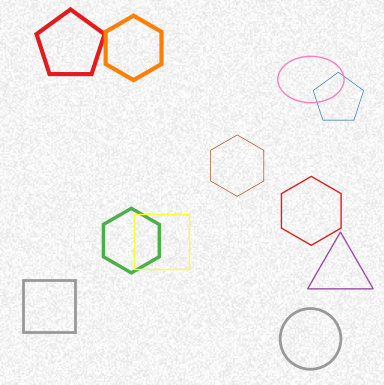[{"shape": "hexagon", "thickness": 1, "radius": 0.45, "center": [0.808, 0.452]}, {"shape": "pentagon", "thickness": 3, "radius": 0.46, "center": [0.183, 0.883]}, {"shape": "pentagon", "thickness": 0.5, "radius": 0.34, "center": [0.879, 0.744]}, {"shape": "hexagon", "thickness": 2.5, "radius": 0.42, "center": [0.341, 0.375]}, {"shape": "triangle", "thickness": 1, "radius": 0.49, "center": [0.884, 0.299]}, {"shape": "hexagon", "thickness": 3, "radius": 0.42, "center": [0.347, 0.876]}, {"shape": "square", "thickness": 1, "radius": 0.36, "center": [0.42, 0.373]}, {"shape": "hexagon", "thickness": 0.5, "radius": 0.4, "center": [0.616, 0.57]}, {"shape": "oval", "thickness": 1, "radius": 0.43, "center": [0.808, 0.794]}, {"shape": "circle", "thickness": 2, "radius": 0.39, "center": [0.807, 0.12]}, {"shape": "square", "thickness": 2, "radius": 0.34, "center": [0.128, 0.206]}]